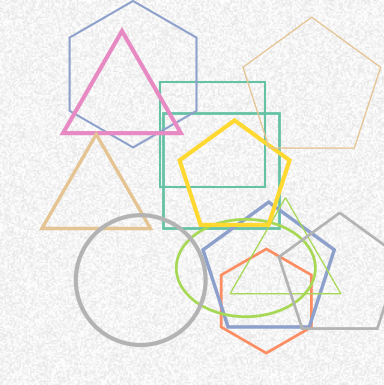[{"shape": "square", "thickness": 1.5, "radius": 0.68, "center": [0.553, 0.651]}, {"shape": "square", "thickness": 2, "radius": 0.75, "center": [0.573, 0.557]}, {"shape": "hexagon", "thickness": 2, "radius": 0.68, "center": [0.692, 0.218]}, {"shape": "pentagon", "thickness": 2.5, "radius": 0.9, "center": [0.698, 0.296]}, {"shape": "hexagon", "thickness": 1.5, "radius": 0.95, "center": [0.346, 0.807]}, {"shape": "triangle", "thickness": 3, "radius": 0.88, "center": [0.317, 0.743]}, {"shape": "oval", "thickness": 2, "radius": 0.9, "center": [0.639, 0.304]}, {"shape": "triangle", "thickness": 1, "radius": 0.83, "center": [0.741, 0.32]}, {"shape": "pentagon", "thickness": 3, "radius": 0.75, "center": [0.609, 0.537]}, {"shape": "triangle", "thickness": 2.5, "radius": 0.81, "center": [0.25, 0.488]}, {"shape": "pentagon", "thickness": 1, "radius": 0.94, "center": [0.81, 0.767]}, {"shape": "circle", "thickness": 3, "radius": 0.84, "center": [0.365, 0.273]}, {"shape": "pentagon", "thickness": 2, "radius": 0.83, "center": [0.882, 0.281]}]